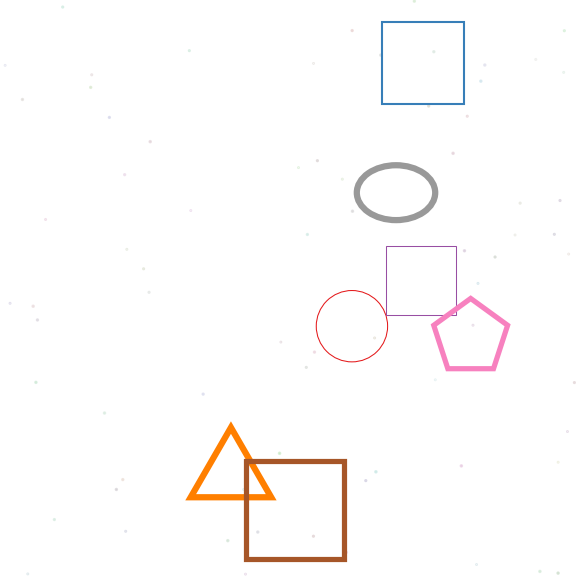[{"shape": "circle", "thickness": 0.5, "radius": 0.31, "center": [0.609, 0.434]}, {"shape": "square", "thickness": 1, "radius": 0.35, "center": [0.733, 0.89]}, {"shape": "square", "thickness": 0.5, "radius": 0.3, "center": [0.729, 0.513]}, {"shape": "triangle", "thickness": 3, "radius": 0.4, "center": [0.4, 0.178]}, {"shape": "square", "thickness": 2.5, "radius": 0.42, "center": [0.511, 0.117]}, {"shape": "pentagon", "thickness": 2.5, "radius": 0.34, "center": [0.815, 0.415]}, {"shape": "oval", "thickness": 3, "radius": 0.34, "center": [0.686, 0.666]}]